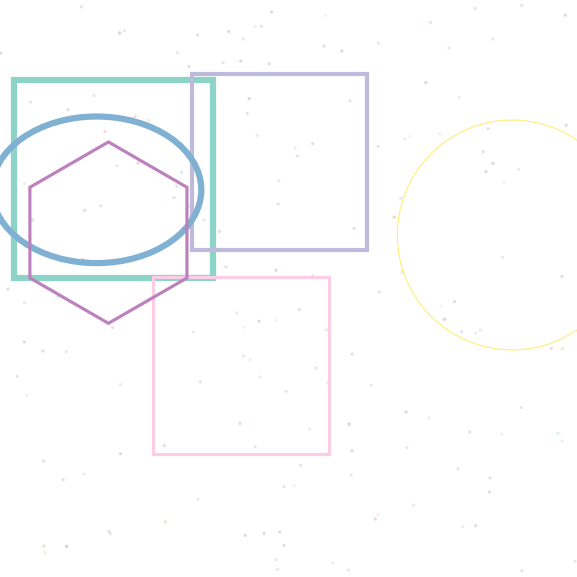[{"shape": "square", "thickness": 3, "radius": 0.86, "center": [0.196, 0.689]}, {"shape": "square", "thickness": 2, "radius": 0.76, "center": [0.484, 0.719]}, {"shape": "oval", "thickness": 3, "radius": 0.91, "center": [0.167, 0.67]}, {"shape": "square", "thickness": 1.5, "radius": 0.77, "center": [0.417, 0.366]}, {"shape": "hexagon", "thickness": 1.5, "radius": 0.79, "center": [0.188, 0.596]}, {"shape": "circle", "thickness": 0.5, "radius": 1.0, "center": [0.887, 0.592]}]